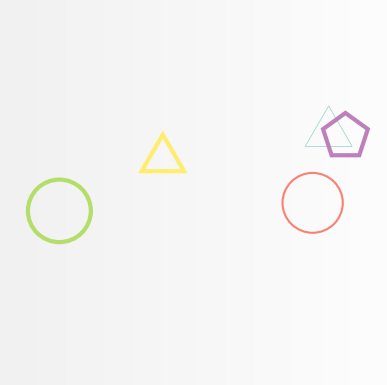[{"shape": "triangle", "thickness": 0.5, "radius": 0.35, "center": [0.848, 0.655]}, {"shape": "circle", "thickness": 1.5, "radius": 0.39, "center": [0.807, 0.473]}, {"shape": "circle", "thickness": 3, "radius": 0.41, "center": [0.153, 0.452]}, {"shape": "pentagon", "thickness": 3, "radius": 0.3, "center": [0.891, 0.646]}, {"shape": "triangle", "thickness": 3, "radius": 0.32, "center": [0.42, 0.587]}]